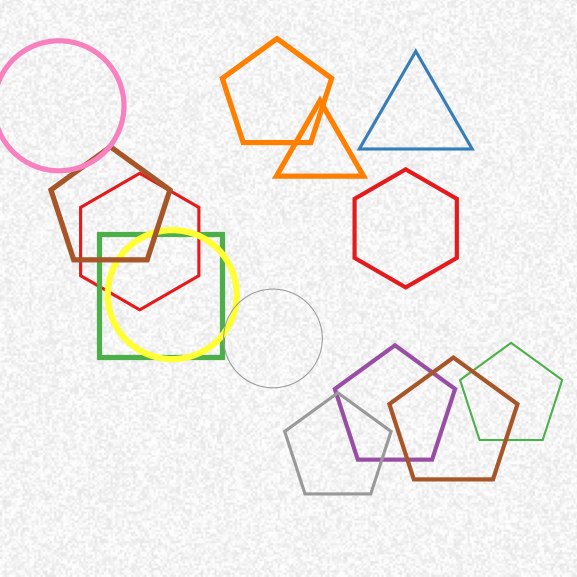[{"shape": "hexagon", "thickness": 1.5, "radius": 0.59, "center": [0.242, 0.581]}, {"shape": "hexagon", "thickness": 2, "radius": 0.51, "center": [0.703, 0.604]}, {"shape": "triangle", "thickness": 1.5, "radius": 0.56, "center": [0.72, 0.798]}, {"shape": "square", "thickness": 2.5, "radius": 0.53, "center": [0.277, 0.488]}, {"shape": "pentagon", "thickness": 1, "radius": 0.46, "center": [0.885, 0.312]}, {"shape": "pentagon", "thickness": 2, "radius": 0.55, "center": [0.684, 0.292]}, {"shape": "pentagon", "thickness": 2.5, "radius": 0.5, "center": [0.48, 0.833]}, {"shape": "triangle", "thickness": 2.5, "radius": 0.44, "center": [0.554, 0.738]}, {"shape": "circle", "thickness": 3, "radius": 0.56, "center": [0.298, 0.489]}, {"shape": "pentagon", "thickness": 2, "radius": 0.58, "center": [0.785, 0.263]}, {"shape": "pentagon", "thickness": 2.5, "radius": 0.54, "center": [0.191, 0.637]}, {"shape": "circle", "thickness": 2.5, "radius": 0.56, "center": [0.102, 0.816]}, {"shape": "circle", "thickness": 0.5, "radius": 0.43, "center": [0.473, 0.413]}, {"shape": "pentagon", "thickness": 1.5, "radius": 0.48, "center": [0.585, 0.222]}]